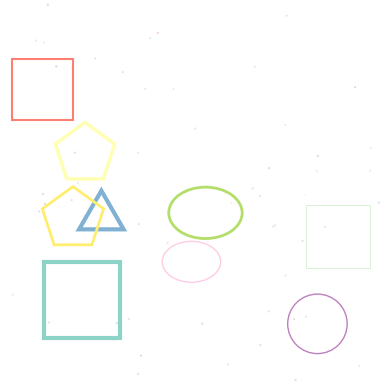[{"shape": "square", "thickness": 3, "radius": 0.49, "center": [0.213, 0.221]}, {"shape": "pentagon", "thickness": 2.5, "radius": 0.4, "center": [0.221, 0.601]}, {"shape": "square", "thickness": 1.5, "radius": 0.4, "center": [0.11, 0.768]}, {"shape": "triangle", "thickness": 3, "radius": 0.33, "center": [0.263, 0.438]}, {"shape": "oval", "thickness": 2, "radius": 0.48, "center": [0.534, 0.447]}, {"shape": "oval", "thickness": 1, "radius": 0.38, "center": [0.497, 0.32]}, {"shape": "circle", "thickness": 1, "radius": 0.39, "center": [0.825, 0.159]}, {"shape": "square", "thickness": 0.5, "radius": 0.41, "center": [0.878, 0.385]}, {"shape": "pentagon", "thickness": 2, "radius": 0.42, "center": [0.19, 0.432]}]